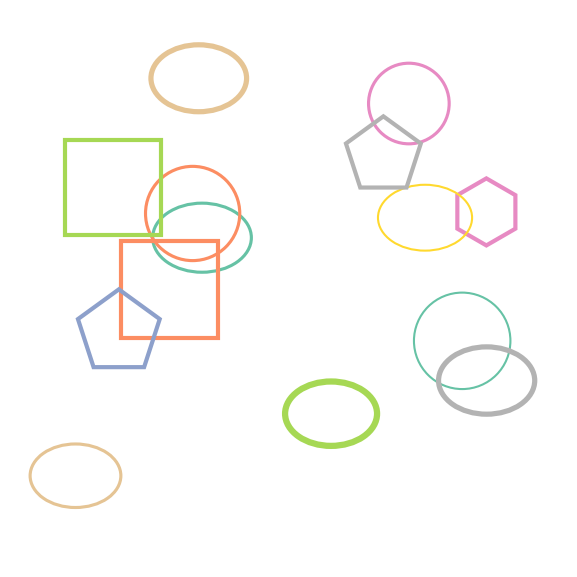[{"shape": "oval", "thickness": 1.5, "radius": 0.43, "center": [0.35, 0.588]}, {"shape": "circle", "thickness": 1, "radius": 0.42, "center": [0.8, 0.409]}, {"shape": "square", "thickness": 2, "radius": 0.42, "center": [0.293, 0.497]}, {"shape": "circle", "thickness": 1.5, "radius": 0.41, "center": [0.334, 0.629]}, {"shape": "pentagon", "thickness": 2, "radius": 0.37, "center": [0.206, 0.424]}, {"shape": "hexagon", "thickness": 2, "radius": 0.29, "center": [0.842, 0.632]}, {"shape": "circle", "thickness": 1.5, "radius": 0.35, "center": [0.708, 0.82]}, {"shape": "square", "thickness": 2, "radius": 0.41, "center": [0.196, 0.675]}, {"shape": "oval", "thickness": 3, "radius": 0.4, "center": [0.573, 0.283]}, {"shape": "oval", "thickness": 1, "radius": 0.41, "center": [0.736, 0.622]}, {"shape": "oval", "thickness": 2.5, "radius": 0.41, "center": [0.344, 0.864]}, {"shape": "oval", "thickness": 1.5, "radius": 0.39, "center": [0.131, 0.175]}, {"shape": "pentagon", "thickness": 2, "radius": 0.34, "center": [0.664, 0.73]}, {"shape": "oval", "thickness": 2.5, "radius": 0.42, "center": [0.843, 0.34]}]